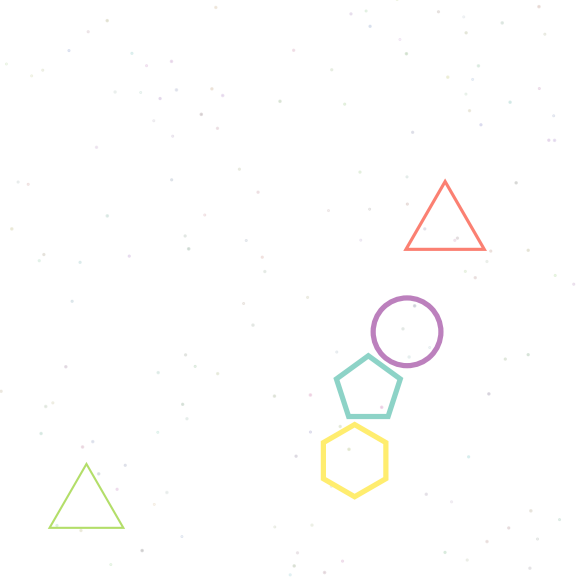[{"shape": "pentagon", "thickness": 2.5, "radius": 0.29, "center": [0.638, 0.325]}, {"shape": "triangle", "thickness": 1.5, "radius": 0.39, "center": [0.771, 0.607]}, {"shape": "triangle", "thickness": 1, "radius": 0.37, "center": [0.15, 0.122]}, {"shape": "circle", "thickness": 2.5, "radius": 0.29, "center": [0.705, 0.425]}, {"shape": "hexagon", "thickness": 2.5, "radius": 0.31, "center": [0.614, 0.201]}]